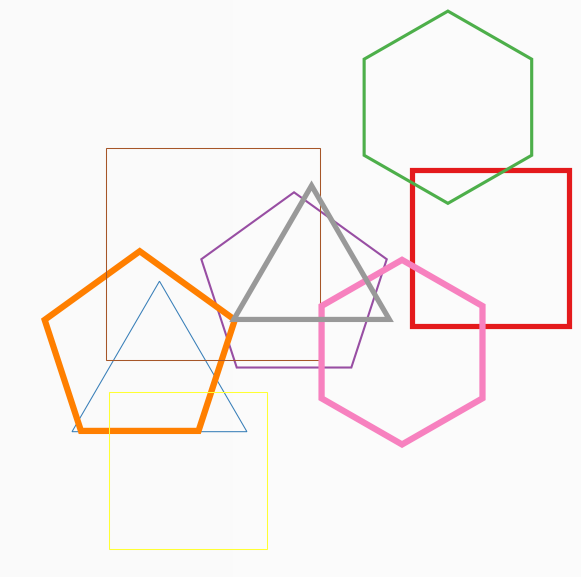[{"shape": "square", "thickness": 2.5, "radius": 0.67, "center": [0.843, 0.57]}, {"shape": "triangle", "thickness": 0.5, "radius": 0.87, "center": [0.274, 0.338]}, {"shape": "hexagon", "thickness": 1.5, "radius": 0.83, "center": [0.771, 0.813]}, {"shape": "pentagon", "thickness": 1, "radius": 0.84, "center": [0.506, 0.498]}, {"shape": "pentagon", "thickness": 3, "radius": 0.86, "center": [0.24, 0.392]}, {"shape": "square", "thickness": 0.5, "radius": 0.68, "center": [0.323, 0.184]}, {"shape": "square", "thickness": 0.5, "radius": 0.92, "center": [0.366, 0.56]}, {"shape": "hexagon", "thickness": 3, "radius": 0.8, "center": [0.692, 0.389]}, {"shape": "triangle", "thickness": 2.5, "radius": 0.77, "center": [0.536, 0.523]}]